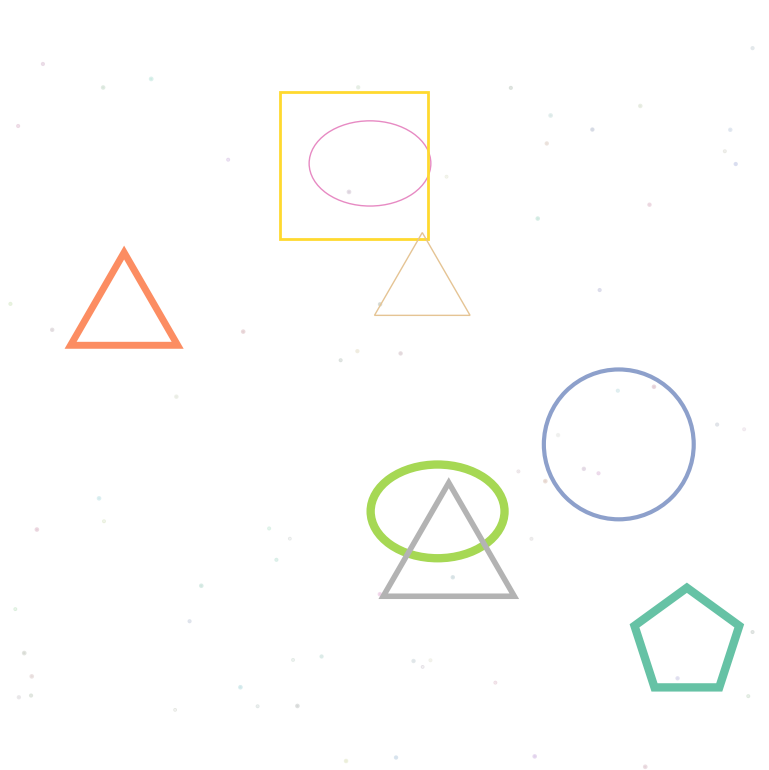[{"shape": "pentagon", "thickness": 3, "radius": 0.36, "center": [0.892, 0.165]}, {"shape": "triangle", "thickness": 2.5, "radius": 0.4, "center": [0.161, 0.592]}, {"shape": "circle", "thickness": 1.5, "radius": 0.49, "center": [0.804, 0.423]}, {"shape": "oval", "thickness": 0.5, "radius": 0.4, "center": [0.481, 0.788]}, {"shape": "oval", "thickness": 3, "radius": 0.43, "center": [0.568, 0.336]}, {"shape": "square", "thickness": 1, "radius": 0.48, "center": [0.46, 0.785]}, {"shape": "triangle", "thickness": 0.5, "radius": 0.36, "center": [0.548, 0.626]}, {"shape": "triangle", "thickness": 2, "radius": 0.49, "center": [0.583, 0.275]}]